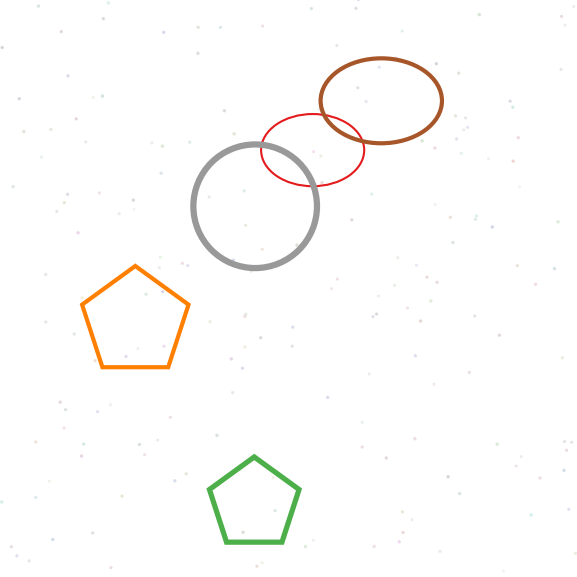[{"shape": "oval", "thickness": 1, "radius": 0.45, "center": [0.541, 0.739]}, {"shape": "pentagon", "thickness": 2.5, "radius": 0.41, "center": [0.44, 0.126]}, {"shape": "pentagon", "thickness": 2, "radius": 0.48, "center": [0.234, 0.442]}, {"shape": "oval", "thickness": 2, "radius": 0.53, "center": [0.66, 0.825]}, {"shape": "circle", "thickness": 3, "radius": 0.54, "center": [0.442, 0.642]}]